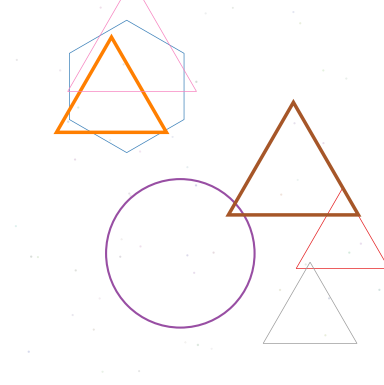[{"shape": "triangle", "thickness": 0.5, "radius": 0.7, "center": [0.89, 0.372]}, {"shape": "hexagon", "thickness": 0.5, "radius": 0.86, "center": [0.329, 0.776]}, {"shape": "circle", "thickness": 1.5, "radius": 0.96, "center": [0.468, 0.342]}, {"shape": "triangle", "thickness": 2.5, "radius": 0.82, "center": [0.29, 0.739]}, {"shape": "triangle", "thickness": 2.5, "radius": 0.97, "center": [0.762, 0.539]}, {"shape": "triangle", "thickness": 0.5, "radius": 0.97, "center": [0.343, 0.859]}, {"shape": "triangle", "thickness": 0.5, "radius": 0.7, "center": [0.805, 0.178]}]